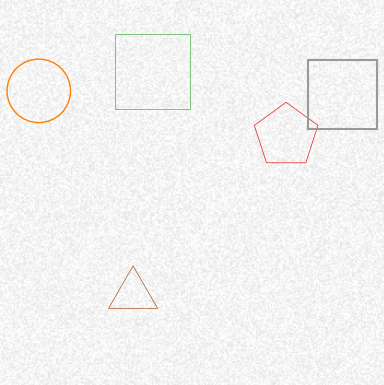[{"shape": "pentagon", "thickness": 0.5, "radius": 0.43, "center": [0.743, 0.647]}, {"shape": "square", "thickness": 0.5, "radius": 0.49, "center": [0.396, 0.814]}, {"shape": "circle", "thickness": 1, "radius": 0.41, "center": [0.101, 0.764]}, {"shape": "triangle", "thickness": 0.5, "radius": 0.37, "center": [0.346, 0.236]}, {"shape": "square", "thickness": 1.5, "radius": 0.45, "center": [0.889, 0.755]}]